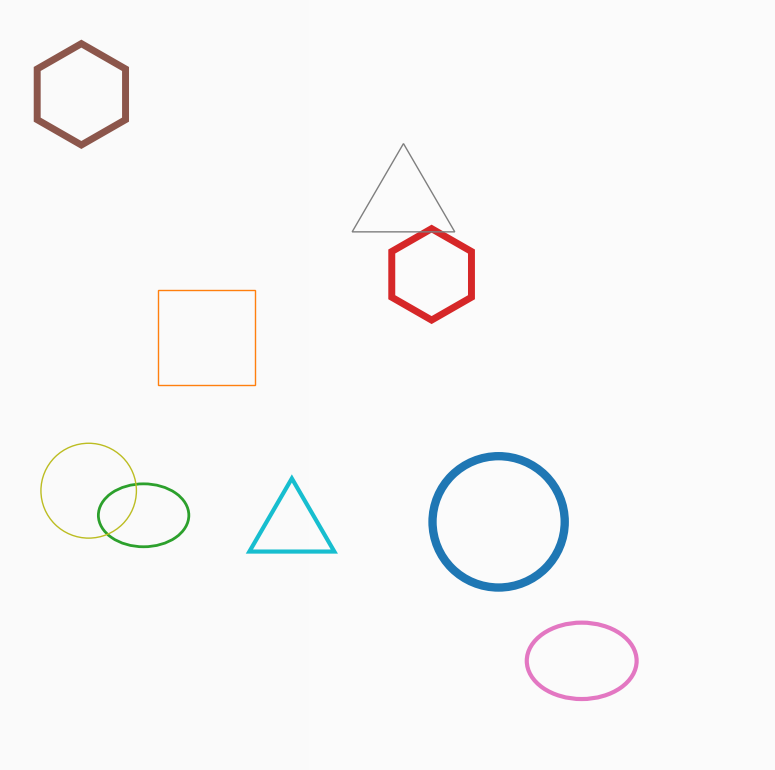[{"shape": "circle", "thickness": 3, "radius": 0.43, "center": [0.643, 0.322]}, {"shape": "square", "thickness": 0.5, "radius": 0.31, "center": [0.266, 0.562]}, {"shape": "oval", "thickness": 1, "radius": 0.29, "center": [0.185, 0.331]}, {"shape": "hexagon", "thickness": 2.5, "radius": 0.3, "center": [0.557, 0.644]}, {"shape": "hexagon", "thickness": 2.5, "radius": 0.33, "center": [0.105, 0.878]}, {"shape": "oval", "thickness": 1.5, "radius": 0.35, "center": [0.751, 0.142]}, {"shape": "triangle", "thickness": 0.5, "radius": 0.38, "center": [0.521, 0.737]}, {"shape": "circle", "thickness": 0.5, "radius": 0.31, "center": [0.114, 0.363]}, {"shape": "triangle", "thickness": 1.5, "radius": 0.32, "center": [0.377, 0.315]}]